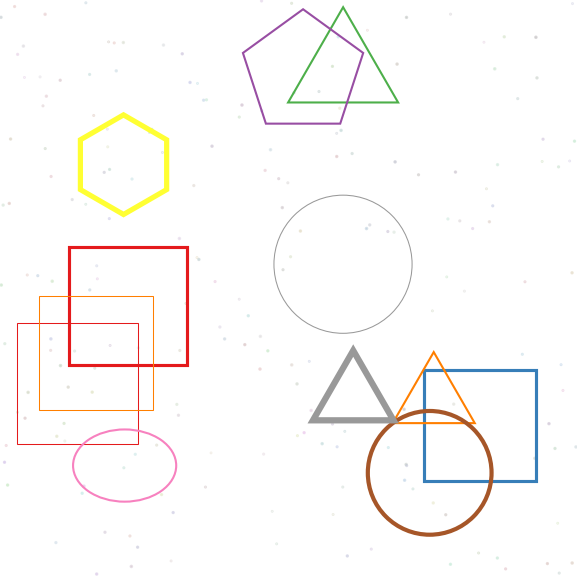[{"shape": "square", "thickness": 0.5, "radius": 0.52, "center": [0.134, 0.336]}, {"shape": "square", "thickness": 1.5, "radius": 0.51, "center": [0.221, 0.469]}, {"shape": "square", "thickness": 1.5, "radius": 0.48, "center": [0.831, 0.263]}, {"shape": "triangle", "thickness": 1, "radius": 0.55, "center": [0.594, 0.877]}, {"shape": "pentagon", "thickness": 1, "radius": 0.55, "center": [0.525, 0.874]}, {"shape": "triangle", "thickness": 1, "radius": 0.41, "center": [0.751, 0.307]}, {"shape": "square", "thickness": 0.5, "radius": 0.49, "center": [0.166, 0.388]}, {"shape": "hexagon", "thickness": 2.5, "radius": 0.43, "center": [0.214, 0.714]}, {"shape": "circle", "thickness": 2, "radius": 0.54, "center": [0.744, 0.18]}, {"shape": "oval", "thickness": 1, "radius": 0.45, "center": [0.216, 0.193]}, {"shape": "triangle", "thickness": 3, "radius": 0.4, "center": [0.612, 0.312]}, {"shape": "circle", "thickness": 0.5, "radius": 0.6, "center": [0.594, 0.542]}]